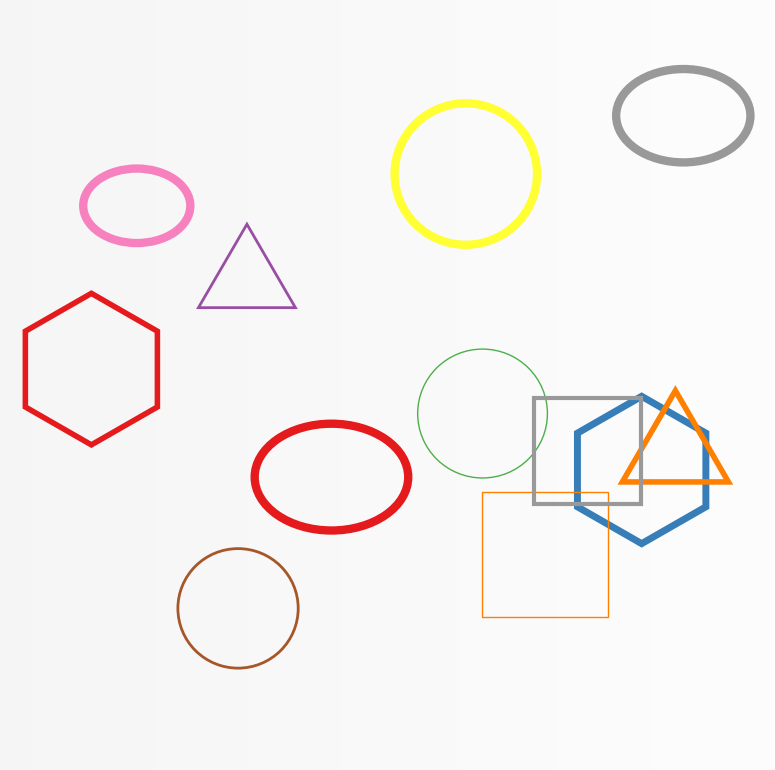[{"shape": "hexagon", "thickness": 2, "radius": 0.49, "center": [0.118, 0.521]}, {"shape": "oval", "thickness": 3, "radius": 0.5, "center": [0.428, 0.38]}, {"shape": "hexagon", "thickness": 2.5, "radius": 0.48, "center": [0.828, 0.39]}, {"shape": "circle", "thickness": 0.5, "radius": 0.42, "center": [0.623, 0.463]}, {"shape": "triangle", "thickness": 1, "radius": 0.36, "center": [0.319, 0.637]}, {"shape": "square", "thickness": 0.5, "radius": 0.41, "center": [0.703, 0.28]}, {"shape": "triangle", "thickness": 2, "radius": 0.4, "center": [0.871, 0.414]}, {"shape": "circle", "thickness": 3, "radius": 0.46, "center": [0.601, 0.774]}, {"shape": "circle", "thickness": 1, "radius": 0.39, "center": [0.307, 0.21]}, {"shape": "oval", "thickness": 3, "radius": 0.35, "center": [0.176, 0.733]}, {"shape": "oval", "thickness": 3, "radius": 0.43, "center": [0.882, 0.85]}, {"shape": "square", "thickness": 1.5, "radius": 0.35, "center": [0.758, 0.414]}]